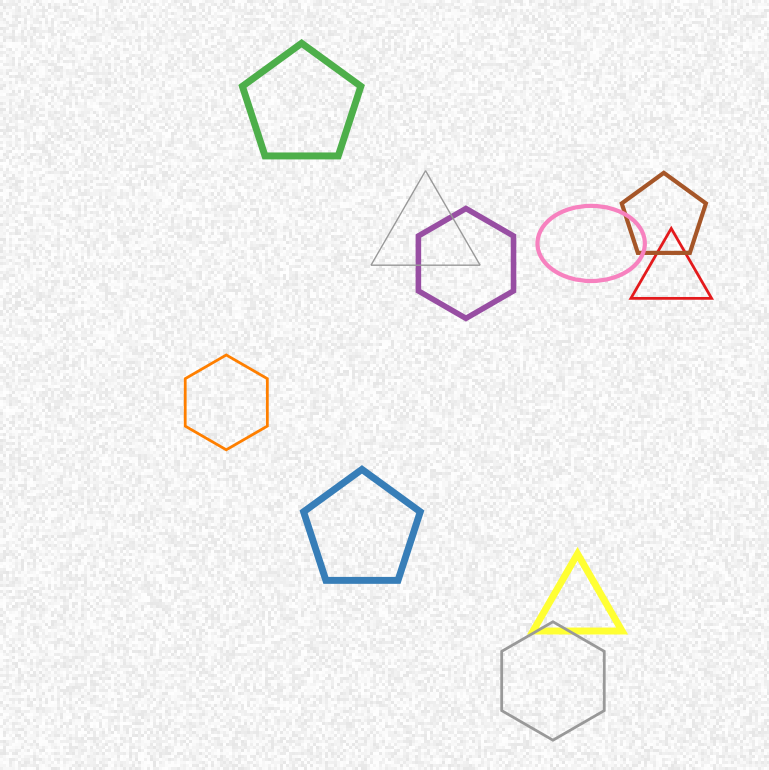[{"shape": "triangle", "thickness": 1, "radius": 0.3, "center": [0.872, 0.643]}, {"shape": "pentagon", "thickness": 2.5, "radius": 0.4, "center": [0.47, 0.311]}, {"shape": "pentagon", "thickness": 2.5, "radius": 0.4, "center": [0.392, 0.863]}, {"shape": "hexagon", "thickness": 2, "radius": 0.36, "center": [0.605, 0.658]}, {"shape": "hexagon", "thickness": 1, "radius": 0.31, "center": [0.294, 0.477]}, {"shape": "triangle", "thickness": 2.5, "radius": 0.33, "center": [0.75, 0.214]}, {"shape": "pentagon", "thickness": 1.5, "radius": 0.29, "center": [0.862, 0.718]}, {"shape": "oval", "thickness": 1.5, "radius": 0.35, "center": [0.768, 0.684]}, {"shape": "triangle", "thickness": 0.5, "radius": 0.41, "center": [0.553, 0.696]}, {"shape": "hexagon", "thickness": 1, "radius": 0.38, "center": [0.718, 0.116]}]